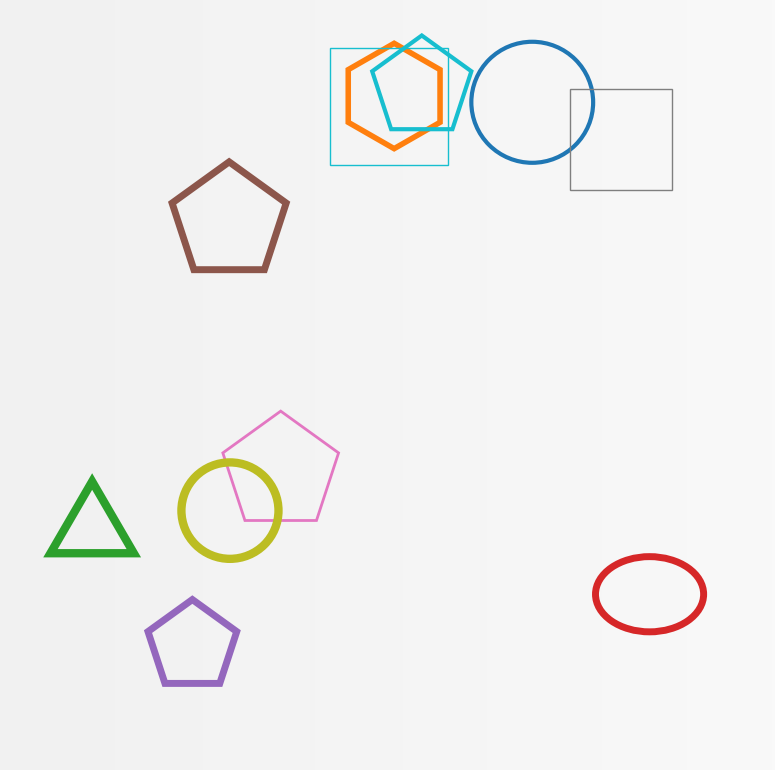[{"shape": "circle", "thickness": 1.5, "radius": 0.39, "center": [0.687, 0.867]}, {"shape": "hexagon", "thickness": 2, "radius": 0.34, "center": [0.509, 0.875]}, {"shape": "triangle", "thickness": 3, "radius": 0.31, "center": [0.119, 0.313]}, {"shape": "oval", "thickness": 2.5, "radius": 0.35, "center": [0.838, 0.228]}, {"shape": "pentagon", "thickness": 2.5, "radius": 0.3, "center": [0.248, 0.161]}, {"shape": "pentagon", "thickness": 2.5, "radius": 0.39, "center": [0.296, 0.712]}, {"shape": "pentagon", "thickness": 1, "radius": 0.39, "center": [0.362, 0.388]}, {"shape": "square", "thickness": 0.5, "radius": 0.33, "center": [0.801, 0.819]}, {"shape": "circle", "thickness": 3, "radius": 0.31, "center": [0.297, 0.337]}, {"shape": "square", "thickness": 0.5, "radius": 0.38, "center": [0.502, 0.861]}, {"shape": "pentagon", "thickness": 1.5, "radius": 0.34, "center": [0.544, 0.887]}]